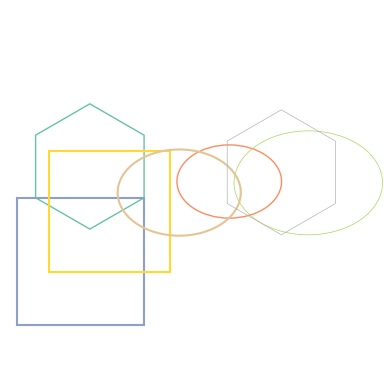[{"shape": "hexagon", "thickness": 1, "radius": 0.81, "center": [0.233, 0.568]}, {"shape": "oval", "thickness": 1, "radius": 0.68, "center": [0.595, 0.529]}, {"shape": "square", "thickness": 1.5, "radius": 0.82, "center": [0.208, 0.322]}, {"shape": "oval", "thickness": 0.5, "radius": 0.96, "center": [0.801, 0.525]}, {"shape": "square", "thickness": 1.5, "radius": 0.79, "center": [0.284, 0.45]}, {"shape": "oval", "thickness": 1.5, "radius": 0.8, "center": [0.466, 0.5]}, {"shape": "hexagon", "thickness": 0.5, "radius": 0.81, "center": [0.731, 0.552]}]